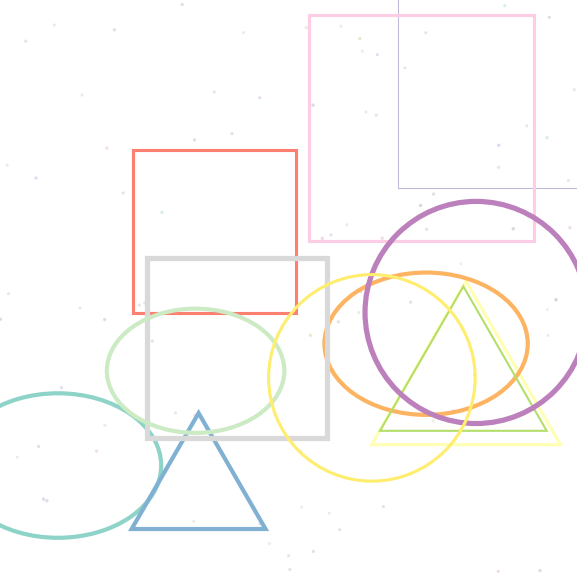[{"shape": "oval", "thickness": 2, "radius": 0.89, "center": [0.1, 0.193]}, {"shape": "triangle", "thickness": 1.5, "radius": 0.94, "center": [0.807, 0.324]}, {"shape": "square", "thickness": 0.5, "radius": 0.97, "center": [0.884, 0.868]}, {"shape": "square", "thickness": 1.5, "radius": 0.7, "center": [0.372, 0.598]}, {"shape": "triangle", "thickness": 2, "radius": 0.67, "center": [0.344, 0.15]}, {"shape": "oval", "thickness": 2, "radius": 0.88, "center": [0.738, 0.404]}, {"shape": "triangle", "thickness": 1, "radius": 0.83, "center": [0.802, 0.336]}, {"shape": "square", "thickness": 1.5, "radius": 0.98, "center": [0.729, 0.778]}, {"shape": "square", "thickness": 2.5, "radius": 0.78, "center": [0.411, 0.397]}, {"shape": "circle", "thickness": 2.5, "radius": 0.96, "center": [0.824, 0.458]}, {"shape": "oval", "thickness": 2, "radius": 0.77, "center": [0.339, 0.357]}, {"shape": "circle", "thickness": 1.5, "radius": 0.89, "center": [0.644, 0.345]}]